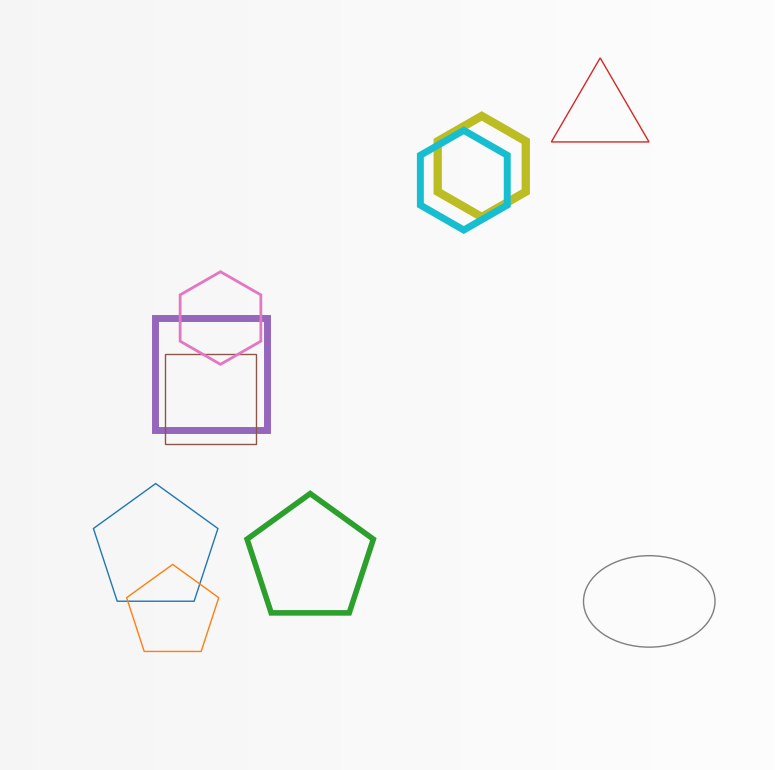[{"shape": "pentagon", "thickness": 0.5, "radius": 0.42, "center": [0.201, 0.288]}, {"shape": "pentagon", "thickness": 0.5, "radius": 0.31, "center": [0.223, 0.205]}, {"shape": "pentagon", "thickness": 2, "radius": 0.43, "center": [0.4, 0.273]}, {"shape": "triangle", "thickness": 0.5, "radius": 0.36, "center": [0.774, 0.852]}, {"shape": "square", "thickness": 2.5, "radius": 0.36, "center": [0.273, 0.514]}, {"shape": "square", "thickness": 0.5, "radius": 0.29, "center": [0.272, 0.482]}, {"shape": "hexagon", "thickness": 1, "radius": 0.3, "center": [0.285, 0.587]}, {"shape": "oval", "thickness": 0.5, "radius": 0.42, "center": [0.838, 0.219]}, {"shape": "hexagon", "thickness": 3, "radius": 0.33, "center": [0.622, 0.784]}, {"shape": "hexagon", "thickness": 2.5, "radius": 0.32, "center": [0.598, 0.766]}]